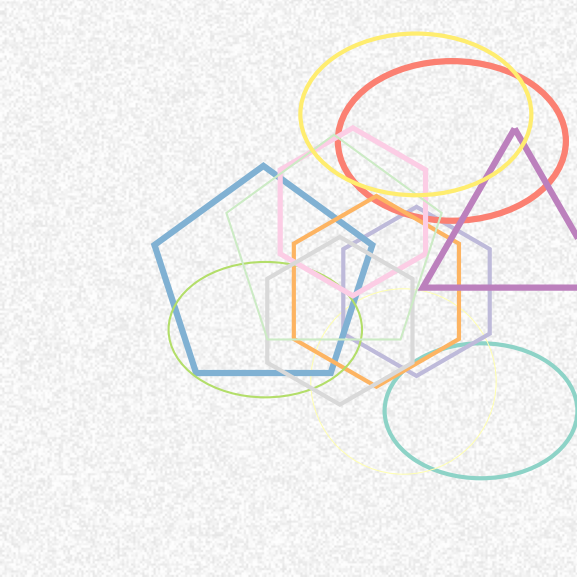[{"shape": "oval", "thickness": 2, "radius": 0.83, "center": [0.833, 0.288]}, {"shape": "circle", "thickness": 0.5, "radius": 0.8, "center": [0.699, 0.339]}, {"shape": "hexagon", "thickness": 2, "radius": 0.73, "center": [0.721, 0.495]}, {"shape": "oval", "thickness": 3, "radius": 0.99, "center": [0.782, 0.755]}, {"shape": "pentagon", "thickness": 3, "radius": 0.99, "center": [0.456, 0.514]}, {"shape": "hexagon", "thickness": 2, "radius": 0.83, "center": [0.652, 0.495]}, {"shape": "oval", "thickness": 1, "radius": 0.84, "center": [0.459, 0.428]}, {"shape": "hexagon", "thickness": 2.5, "radius": 0.73, "center": [0.611, 0.632]}, {"shape": "hexagon", "thickness": 2, "radius": 0.73, "center": [0.589, 0.444]}, {"shape": "triangle", "thickness": 3, "radius": 0.92, "center": [0.891, 0.593]}, {"shape": "pentagon", "thickness": 1, "radius": 0.98, "center": [0.578, 0.57]}, {"shape": "oval", "thickness": 2, "radius": 1.0, "center": [0.72, 0.801]}]